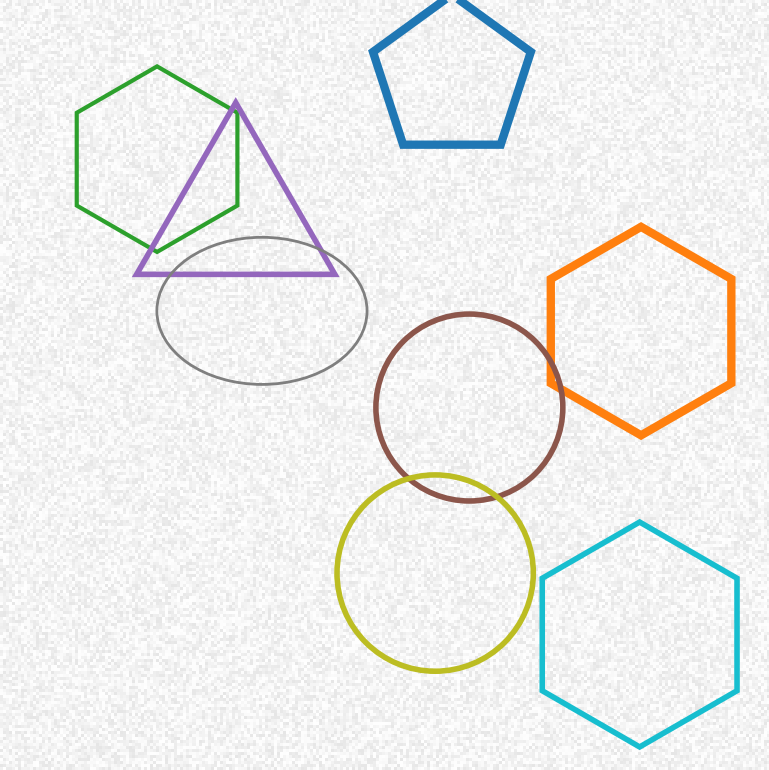[{"shape": "pentagon", "thickness": 3, "radius": 0.54, "center": [0.587, 0.899]}, {"shape": "hexagon", "thickness": 3, "radius": 0.68, "center": [0.833, 0.57]}, {"shape": "hexagon", "thickness": 1.5, "radius": 0.6, "center": [0.204, 0.793]}, {"shape": "triangle", "thickness": 2, "radius": 0.74, "center": [0.306, 0.718]}, {"shape": "circle", "thickness": 2, "radius": 0.61, "center": [0.61, 0.471]}, {"shape": "oval", "thickness": 1, "radius": 0.68, "center": [0.34, 0.596]}, {"shape": "circle", "thickness": 2, "radius": 0.64, "center": [0.565, 0.256]}, {"shape": "hexagon", "thickness": 2, "radius": 0.73, "center": [0.831, 0.176]}]